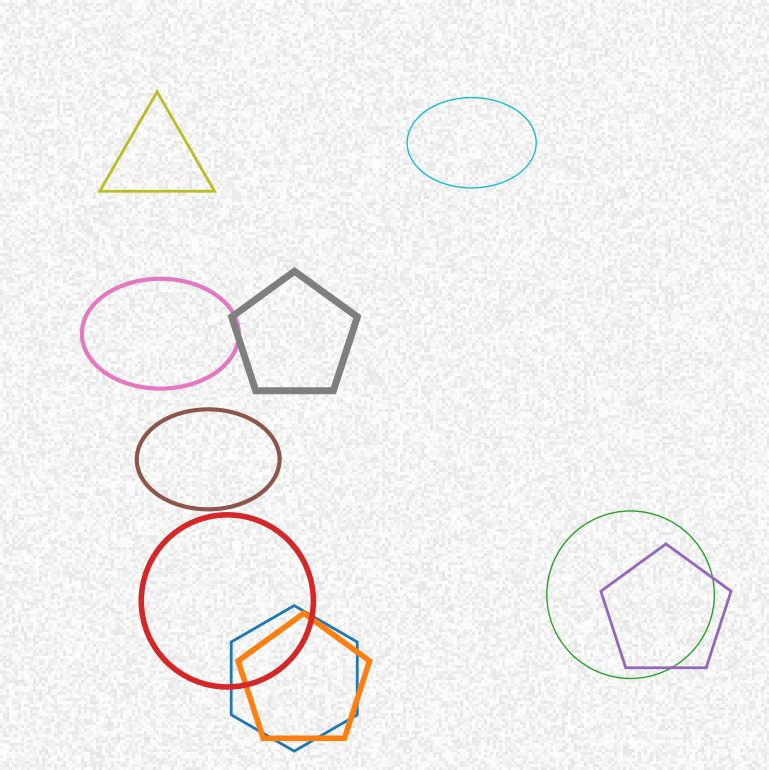[{"shape": "hexagon", "thickness": 1, "radius": 0.47, "center": [0.382, 0.119]}, {"shape": "pentagon", "thickness": 2, "radius": 0.45, "center": [0.395, 0.114]}, {"shape": "circle", "thickness": 0.5, "radius": 0.54, "center": [0.819, 0.228]}, {"shape": "circle", "thickness": 2, "radius": 0.56, "center": [0.295, 0.22]}, {"shape": "pentagon", "thickness": 1, "radius": 0.44, "center": [0.865, 0.205]}, {"shape": "oval", "thickness": 1.5, "radius": 0.46, "center": [0.27, 0.403]}, {"shape": "oval", "thickness": 1.5, "radius": 0.51, "center": [0.208, 0.567]}, {"shape": "pentagon", "thickness": 2.5, "radius": 0.43, "center": [0.383, 0.562]}, {"shape": "triangle", "thickness": 1, "radius": 0.43, "center": [0.204, 0.795]}, {"shape": "oval", "thickness": 0.5, "radius": 0.42, "center": [0.613, 0.815]}]